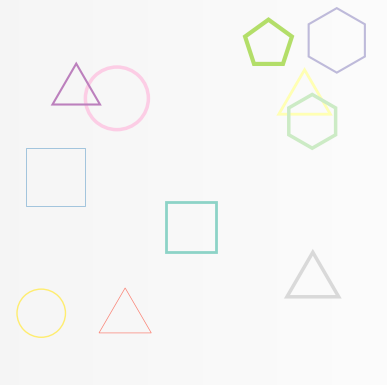[{"shape": "square", "thickness": 2, "radius": 0.33, "center": [0.493, 0.411]}, {"shape": "triangle", "thickness": 2, "radius": 0.38, "center": [0.786, 0.742]}, {"shape": "hexagon", "thickness": 1.5, "radius": 0.42, "center": [0.869, 0.895]}, {"shape": "triangle", "thickness": 0.5, "radius": 0.39, "center": [0.323, 0.174]}, {"shape": "square", "thickness": 0.5, "radius": 0.38, "center": [0.143, 0.54]}, {"shape": "pentagon", "thickness": 3, "radius": 0.32, "center": [0.693, 0.885]}, {"shape": "circle", "thickness": 2.5, "radius": 0.41, "center": [0.302, 0.745]}, {"shape": "triangle", "thickness": 2.5, "radius": 0.39, "center": [0.807, 0.268]}, {"shape": "triangle", "thickness": 1.5, "radius": 0.35, "center": [0.197, 0.764]}, {"shape": "hexagon", "thickness": 2.5, "radius": 0.35, "center": [0.806, 0.685]}, {"shape": "circle", "thickness": 1, "radius": 0.31, "center": [0.106, 0.186]}]